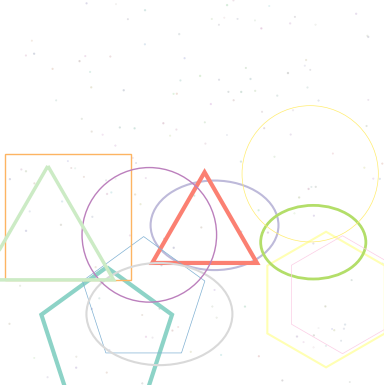[{"shape": "pentagon", "thickness": 3, "radius": 0.89, "center": [0.277, 0.128]}, {"shape": "hexagon", "thickness": 1.5, "radius": 0.88, "center": [0.847, 0.222]}, {"shape": "oval", "thickness": 1.5, "radius": 0.83, "center": [0.557, 0.415]}, {"shape": "triangle", "thickness": 3, "radius": 0.79, "center": [0.531, 0.396]}, {"shape": "pentagon", "thickness": 0.5, "radius": 0.84, "center": [0.373, 0.218]}, {"shape": "square", "thickness": 1, "radius": 0.82, "center": [0.176, 0.437]}, {"shape": "oval", "thickness": 2, "radius": 0.68, "center": [0.814, 0.371]}, {"shape": "hexagon", "thickness": 0.5, "radius": 0.77, "center": [0.89, 0.235]}, {"shape": "oval", "thickness": 1.5, "radius": 0.95, "center": [0.414, 0.184]}, {"shape": "circle", "thickness": 1, "radius": 0.87, "center": [0.388, 0.39]}, {"shape": "triangle", "thickness": 2.5, "radius": 0.99, "center": [0.124, 0.372]}, {"shape": "circle", "thickness": 0.5, "radius": 0.88, "center": [0.806, 0.549]}]